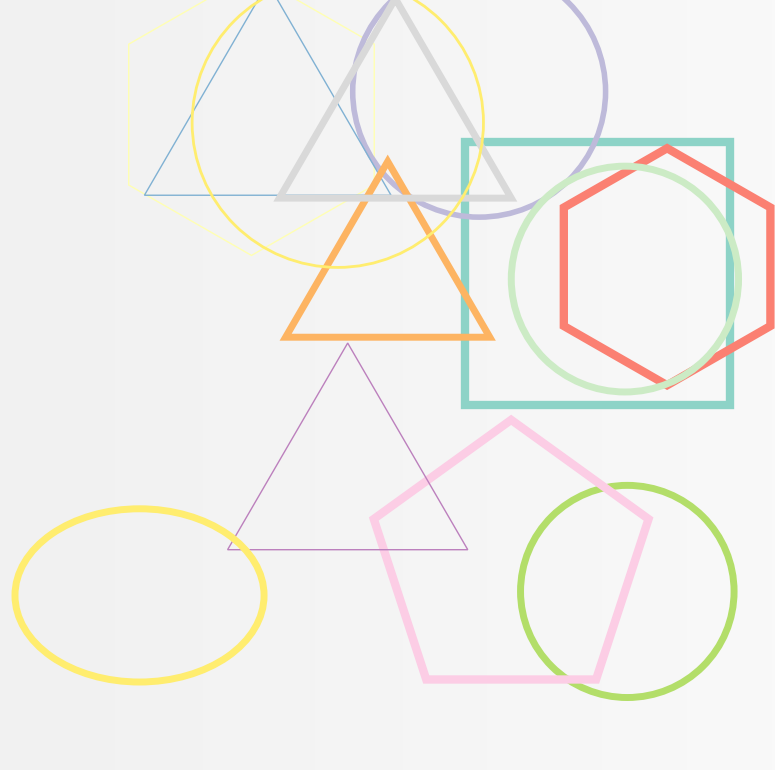[{"shape": "square", "thickness": 3, "radius": 0.86, "center": [0.772, 0.645]}, {"shape": "hexagon", "thickness": 0.5, "radius": 0.91, "center": [0.324, 0.851]}, {"shape": "circle", "thickness": 2, "radius": 0.82, "center": [0.618, 0.881]}, {"shape": "hexagon", "thickness": 3, "radius": 0.77, "center": [0.861, 0.654]}, {"shape": "triangle", "thickness": 0.5, "radius": 0.92, "center": [0.345, 0.838]}, {"shape": "triangle", "thickness": 2.5, "radius": 0.76, "center": [0.5, 0.638]}, {"shape": "circle", "thickness": 2.5, "radius": 0.69, "center": [0.809, 0.232]}, {"shape": "pentagon", "thickness": 3, "radius": 0.93, "center": [0.66, 0.268]}, {"shape": "triangle", "thickness": 2.5, "radius": 0.86, "center": [0.51, 0.829]}, {"shape": "triangle", "thickness": 0.5, "radius": 0.89, "center": [0.449, 0.376]}, {"shape": "circle", "thickness": 2.5, "radius": 0.73, "center": [0.806, 0.638]}, {"shape": "circle", "thickness": 1, "radius": 0.94, "center": [0.436, 0.841]}, {"shape": "oval", "thickness": 2.5, "radius": 0.8, "center": [0.18, 0.227]}]